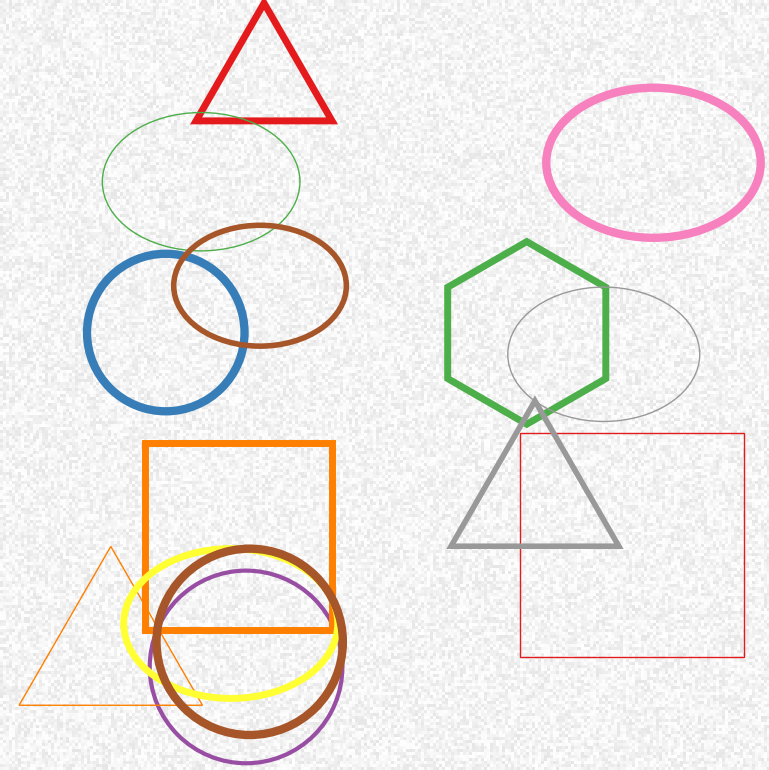[{"shape": "square", "thickness": 0.5, "radius": 0.73, "center": [0.821, 0.293]}, {"shape": "triangle", "thickness": 2.5, "radius": 0.51, "center": [0.343, 0.894]}, {"shape": "circle", "thickness": 3, "radius": 0.51, "center": [0.215, 0.568]}, {"shape": "oval", "thickness": 0.5, "radius": 0.64, "center": [0.261, 0.764]}, {"shape": "hexagon", "thickness": 2.5, "radius": 0.59, "center": [0.684, 0.568]}, {"shape": "circle", "thickness": 1.5, "radius": 0.63, "center": [0.32, 0.134]}, {"shape": "square", "thickness": 2.5, "radius": 0.61, "center": [0.31, 0.303]}, {"shape": "triangle", "thickness": 0.5, "radius": 0.69, "center": [0.144, 0.153]}, {"shape": "oval", "thickness": 2.5, "radius": 0.69, "center": [0.3, 0.19]}, {"shape": "oval", "thickness": 2, "radius": 0.56, "center": [0.338, 0.629]}, {"shape": "circle", "thickness": 3, "radius": 0.6, "center": [0.324, 0.166]}, {"shape": "oval", "thickness": 3, "radius": 0.7, "center": [0.849, 0.789]}, {"shape": "oval", "thickness": 0.5, "radius": 0.62, "center": [0.784, 0.54]}, {"shape": "triangle", "thickness": 2, "radius": 0.63, "center": [0.695, 0.354]}]